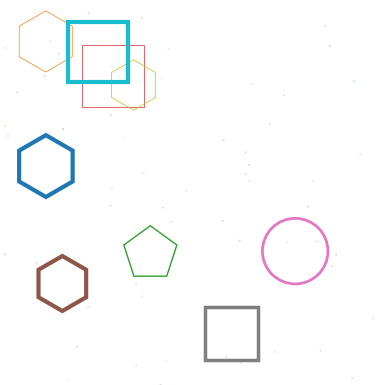[{"shape": "hexagon", "thickness": 3, "radius": 0.4, "center": [0.119, 0.569]}, {"shape": "hexagon", "thickness": 0.5, "radius": 0.4, "center": [0.119, 0.892]}, {"shape": "pentagon", "thickness": 1, "radius": 0.36, "center": [0.39, 0.341]}, {"shape": "square", "thickness": 0.5, "radius": 0.4, "center": [0.292, 0.803]}, {"shape": "hexagon", "thickness": 3, "radius": 0.36, "center": [0.162, 0.264]}, {"shape": "circle", "thickness": 2, "radius": 0.43, "center": [0.767, 0.348]}, {"shape": "square", "thickness": 2.5, "radius": 0.34, "center": [0.602, 0.133]}, {"shape": "hexagon", "thickness": 0.5, "radius": 0.33, "center": [0.347, 0.779]}, {"shape": "square", "thickness": 3, "radius": 0.39, "center": [0.255, 0.865]}]